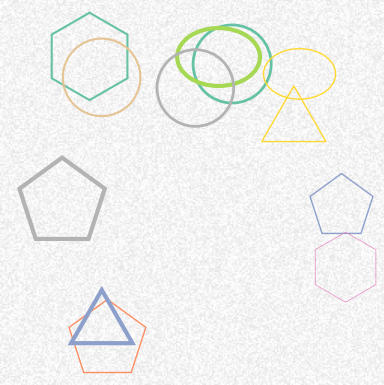[{"shape": "hexagon", "thickness": 1.5, "radius": 0.57, "center": [0.233, 0.854]}, {"shape": "circle", "thickness": 2, "radius": 0.51, "center": [0.603, 0.834]}, {"shape": "pentagon", "thickness": 1, "radius": 0.52, "center": [0.279, 0.117]}, {"shape": "triangle", "thickness": 3, "radius": 0.46, "center": [0.264, 0.155]}, {"shape": "pentagon", "thickness": 1, "radius": 0.43, "center": [0.887, 0.463]}, {"shape": "hexagon", "thickness": 0.5, "radius": 0.45, "center": [0.898, 0.306]}, {"shape": "oval", "thickness": 3, "radius": 0.54, "center": [0.568, 0.852]}, {"shape": "oval", "thickness": 1, "radius": 0.47, "center": [0.778, 0.808]}, {"shape": "triangle", "thickness": 1, "radius": 0.48, "center": [0.763, 0.68]}, {"shape": "circle", "thickness": 1.5, "radius": 0.5, "center": [0.264, 0.799]}, {"shape": "pentagon", "thickness": 3, "radius": 0.58, "center": [0.161, 0.474]}, {"shape": "circle", "thickness": 2, "radius": 0.5, "center": [0.507, 0.771]}]